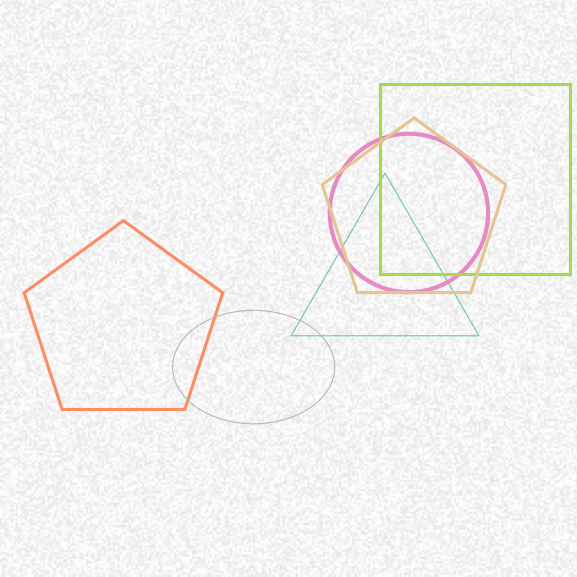[{"shape": "triangle", "thickness": 0.5, "radius": 0.94, "center": [0.667, 0.512]}, {"shape": "pentagon", "thickness": 1.5, "radius": 0.9, "center": [0.214, 0.436]}, {"shape": "circle", "thickness": 2, "radius": 0.69, "center": [0.708, 0.63]}, {"shape": "square", "thickness": 1.5, "radius": 0.82, "center": [0.823, 0.689]}, {"shape": "pentagon", "thickness": 1.5, "radius": 0.84, "center": [0.717, 0.628]}, {"shape": "oval", "thickness": 0.5, "radius": 0.7, "center": [0.439, 0.364]}]